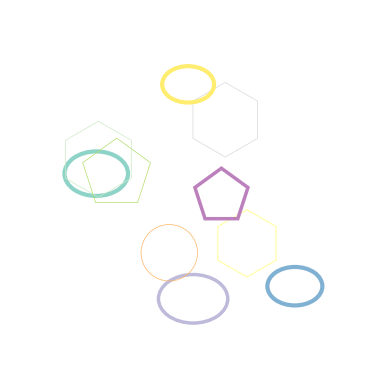[{"shape": "oval", "thickness": 3, "radius": 0.41, "center": [0.25, 0.549]}, {"shape": "hexagon", "thickness": 1, "radius": 0.44, "center": [0.641, 0.368]}, {"shape": "oval", "thickness": 2.5, "radius": 0.45, "center": [0.502, 0.224]}, {"shape": "oval", "thickness": 3, "radius": 0.36, "center": [0.766, 0.257]}, {"shape": "circle", "thickness": 0.5, "radius": 0.37, "center": [0.44, 0.343]}, {"shape": "pentagon", "thickness": 0.5, "radius": 0.46, "center": [0.303, 0.549]}, {"shape": "hexagon", "thickness": 0.5, "radius": 0.48, "center": [0.585, 0.689]}, {"shape": "pentagon", "thickness": 2.5, "radius": 0.36, "center": [0.575, 0.491]}, {"shape": "hexagon", "thickness": 0.5, "radius": 0.49, "center": [0.256, 0.586]}, {"shape": "oval", "thickness": 3, "radius": 0.34, "center": [0.489, 0.781]}]